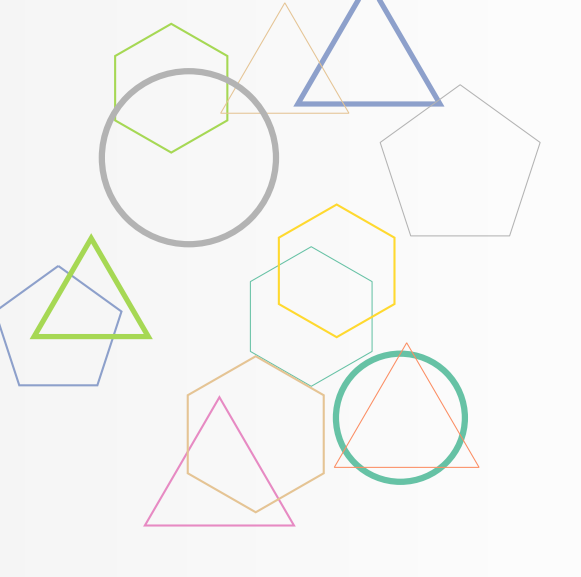[{"shape": "hexagon", "thickness": 0.5, "radius": 0.6, "center": [0.535, 0.451]}, {"shape": "circle", "thickness": 3, "radius": 0.55, "center": [0.689, 0.276]}, {"shape": "triangle", "thickness": 0.5, "radius": 0.72, "center": [0.7, 0.262]}, {"shape": "triangle", "thickness": 2.5, "radius": 0.71, "center": [0.635, 0.89]}, {"shape": "pentagon", "thickness": 1, "radius": 0.57, "center": [0.1, 0.424]}, {"shape": "triangle", "thickness": 1, "radius": 0.74, "center": [0.378, 0.163]}, {"shape": "triangle", "thickness": 2.5, "radius": 0.57, "center": [0.157, 0.473]}, {"shape": "hexagon", "thickness": 1, "radius": 0.56, "center": [0.295, 0.846]}, {"shape": "hexagon", "thickness": 1, "radius": 0.57, "center": [0.579, 0.53]}, {"shape": "triangle", "thickness": 0.5, "radius": 0.64, "center": [0.49, 0.867]}, {"shape": "hexagon", "thickness": 1, "radius": 0.68, "center": [0.44, 0.247]}, {"shape": "circle", "thickness": 3, "radius": 0.75, "center": [0.325, 0.726]}, {"shape": "pentagon", "thickness": 0.5, "radius": 0.72, "center": [0.792, 0.708]}]